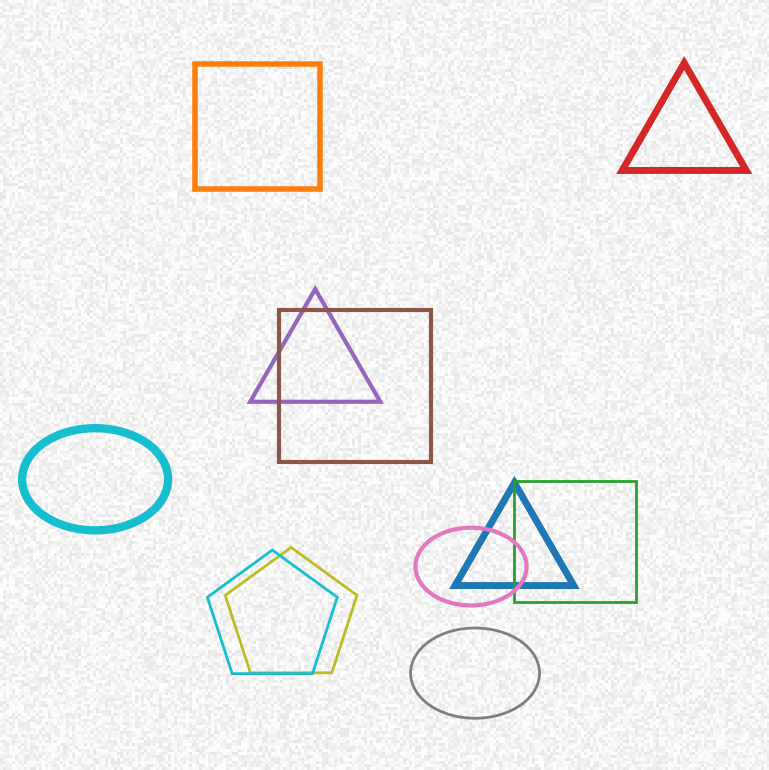[{"shape": "triangle", "thickness": 2.5, "radius": 0.44, "center": [0.668, 0.284]}, {"shape": "square", "thickness": 2, "radius": 0.41, "center": [0.334, 0.836]}, {"shape": "square", "thickness": 1, "radius": 0.4, "center": [0.746, 0.297]}, {"shape": "triangle", "thickness": 2.5, "radius": 0.47, "center": [0.889, 0.825]}, {"shape": "triangle", "thickness": 1.5, "radius": 0.49, "center": [0.409, 0.527]}, {"shape": "square", "thickness": 1.5, "radius": 0.49, "center": [0.461, 0.498]}, {"shape": "oval", "thickness": 1.5, "radius": 0.36, "center": [0.612, 0.264]}, {"shape": "oval", "thickness": 1, "radius": 0.42, "center": [0.617, 0.126]}, {"shape": "pentagon", "thickness": 1, "radius": 0.45, "center": [0.378, 0.199]}, {"shape": "pentagon", "thickness": 1, "radius": 0.44, "center": [0.354, 0.197]}, {"shape": "oval", "thickness": 3, "radius": 0.47, "center": [0.124, 0.378]}]